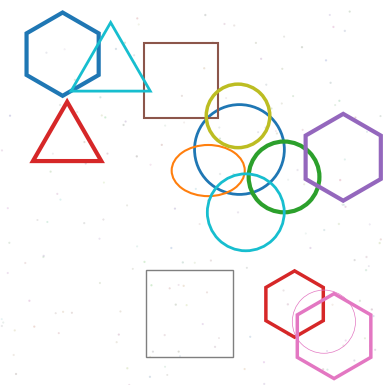[{"shape": "hexagon", "thickness": 3, "radius": 0.54, "center": [0.163, 0.859]}, {"shape": "circle", "thickness": 2, "radius": 0.58, "center": [0.622, 0.612]}, {"shape": "oval", "thickness": 1.5, "radius": 0.47, "center": [0.541, 0.557]}, {"shape": "circle", "thickness": 3, "radius": 0.46, "center": [0.738, 0.54]}, {"shape": "triangle", "thickness": 3, "radius": 0.51, "center": [0.174, 0.633]}, {"shape": "hexagon", "thickness": 2.5, "radius": 0.43, "center": [0.765, 0.21]}, {"shape": "hexagon", "thickness": 3, "radius": 0.56, "center": [0.891, 0.591]}, {"shape": "square", "thickness": 1.5, "radius": 0.49, "center": [0.47, 0.791]}, {"shape": "hexagon", "thickness": 2.5, "radius": 0.55, "center": [0.868, 0.127]}, {"shape": "circle", "thickness": 0.5, "radius": 0.41, "center": [0.841, 0.164]}, {"shape": "square", "thickness": 1, "radius": 0.57, "center": [0.492, 0.187]}, {"shape": "circle", "thickness": 2.5, "radius": 0.41, "center": [0.618, 0.699]}, {"shape": "circle", "thickness": 2, "radius": 0.5, "center": [0.638, 0.449]}, {"shape": "triangle", "thickness": 2, "radius": 0.59, "center": [0.287, 0.823]}]